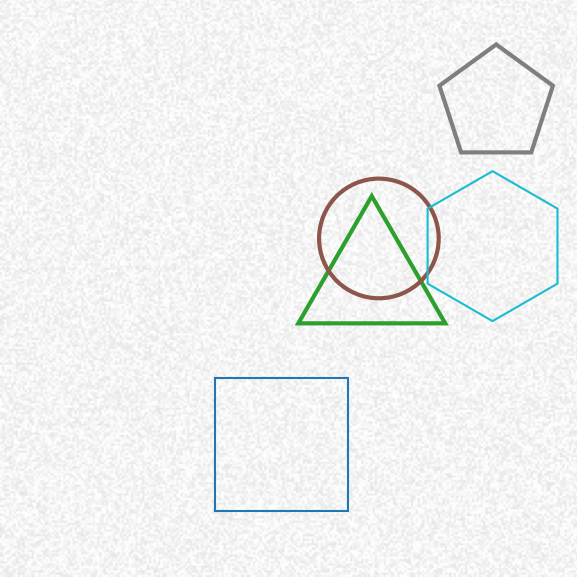[{"shape": "square", "thickness": 1, "radius": 0.58, "center": [0.487, 0.23]}, {"shape": "triangle", "thickness": 2, "radius": 0.73, "center": [0.644, 0.513]}, {"shape": "circle", "thickness": 2, "radius": 0.52, "center": [0.656, 0.586]}, {"shape": "pentagon", "thickness": 2, "radius": 0.52, "center": [0.859, 0.819]}, {"shape": "hexagon", "thickness": 1, "radius": 0.65, "center": [0.853, 0.573]}]